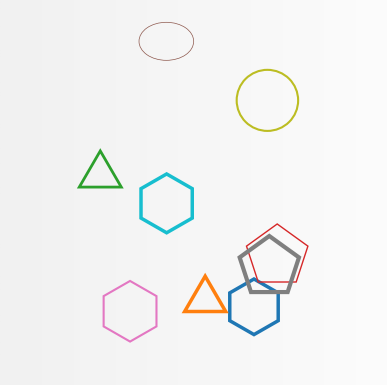[{"shape": "hexagon", "thickness": 2.5, "radius": 0.36, "center": [0.655, 0.203]}, {"shape": "triangle", "thickness": 2.5, "radius": 0.31, "center": [0.529, 0.221]}, {"shape": "triangle", "thickness": 2, "radius": 0.31, "center": [0.259, 0.545]}, {"shape": "pentagon", "thickness": 1, "radius": 0.42, "center": [0.715, 0.335]}, {"shape": "oval", "thickness": 0.5, "radius": 0.35, "center": [0.429, 0.893]}, {"shape": "hexagon", "thickness": 1.5, "radius": 0.39, "center": [0.336, 0.192]}, {"shape": "pentagon", "thickness": 3, "radius": 0.4, "center": [0.695, 0.307]}, {"shape": "circle", "thickness": 1.5, "radius": 0.4, "center": [0.69, 0.739]}, {"shape": "hexagon", "thickness": 2.5, "radius": 0.38, "center": [0.43, 0.472]}]